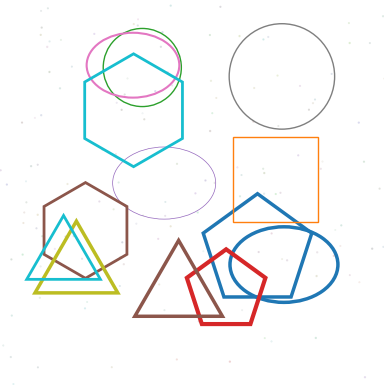[{"shape": "pentagon", "thickness": 2.5, "radius": 0.74, "center": [0.669, 0.349]}, {"shape": "oval", "thickness": 2.5, "radius": 0.7, "center": [0.738, 0.313]}, {"shape": "square", "thickness": 1, "radius": 0.55, "center": [0.715, 0.534]}, {"shape": "circle", "thickness": 1, "radius": 0.51, "center": [0.37, 0.825]}, {"shape": "pentagon", "thickness": 3, "radius": 0.54, "center": [0.587, 0.245]}, {"shape": "oval", "thickness": 0.5, "radius": 0.67, "center": [0.426, 0.525]}, {"shape": "triangle", "thickness": 2.5, "radius": 0.66, "center": [0.464, 0.244]}, {"shape": "hexagon", "thickness": 2, "radius": 0.62, "center": [0.222, 0.401]}, {"shape": "oval", "thickness": 1.5, "radius": 0.6, "center": [0.345, 0.831]}, {"shape": "circle", "thickness": 1, "radius": 0.68, "center": [0.732, 0.801]}, {"shape": "triangle", "thickness": 2.5, "radius": 0.62, "center": [0.198, 0.301]}, {"shape": "triangle", "thickness": 2, "radius": 0.55, "center": [0.165, 0.33]}, {"shape": "hexagon", "thickness": 2, "radius": 0.73, "center": [0.347, 0.714]}]